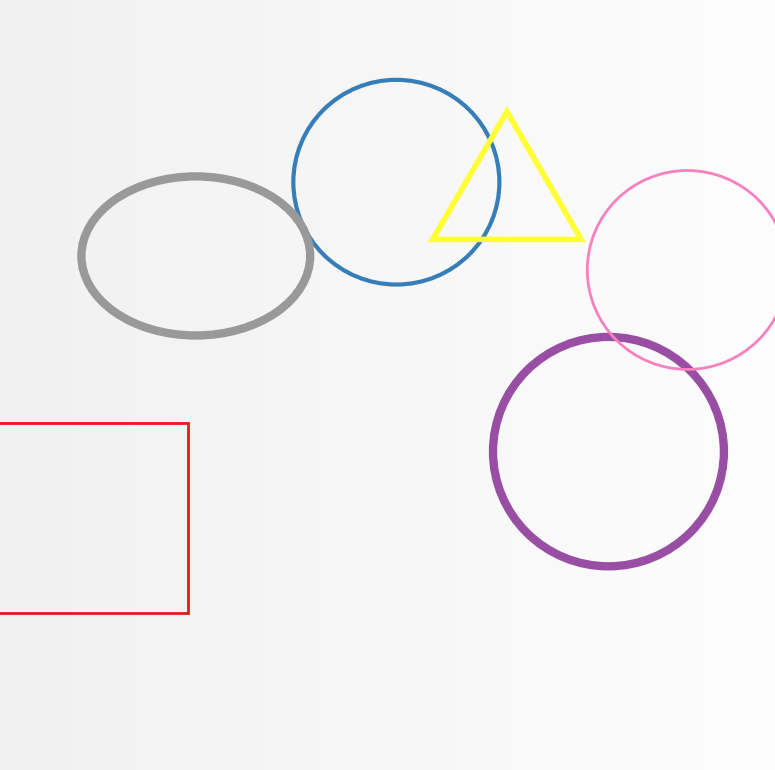[{"shape": "square", "thickness": 1, "radius": 0.62, "center": [0.118, 0.328]}, {"shape": "circle", "thickness": 1.5, "radius": 0.66, "center": [0.511, 0.763]}, {"shape": "circle", "thickness": 3, "radius": 0.74, "center": [0.785, 0.413]}, {"shape": "triangle", "thickness": 2, "radius": 0.55, "center": [0.654, 0.744]}, {"shape": "circle", "thickness": 1, "radius": 0.65, "center": [0.887, 0.649]}, {"shape": "oval", "thickness": 3, "radius": 0.74, "center": [0.253, 0.668]}]